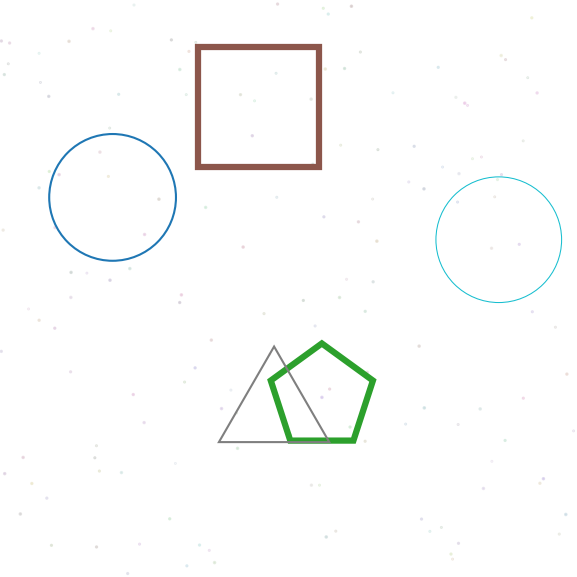[{"shape": "circle", "thickness": 1, "radius": 0.55, "center": [0.195, 0.657]}, {"shape": "pentagon", "thickness": 3, "radius": 0.46, "center": [0.557, 0.311]}, {"shape": "square", "thickness": 3, "radius": 0.52, "center": [0.448, 0.814]}, {"shape": "triangle", "thickness": 1, "radius": 0.55, "center": [0.475, 0.289]}, {"shape": "circle", "thickness": 0.5, "radius": 0.54, "center": [0.864, 0.584]}]